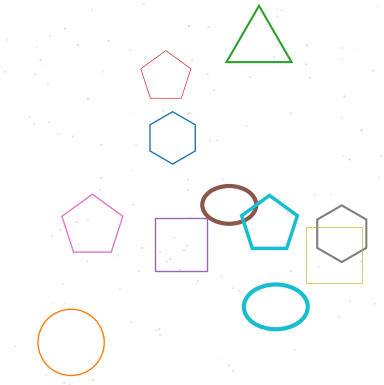[{"shape": "hexagon", "thickness": 1, "radius": 0.34, "center": [0.448, 0.642]}, {"shape": "circle", "thickness": 1, "radius": 0.43, "center": [0.185, 0.111]}, {"shape": "triangle", "thickness": 1.5, "radius": 0.49, "center": [0.673, 0.887]}, {"shape": "pentagon", "thickness": 0.5, "radius": 0.34, "center": [0.431, 0.8]}, {"shape": "square", "thickness": 1, "radius": 0.34, "center": [0.471, 0.365]}, {"shape": "oval", "thickness": 3, "radius": 0.35, "center": [0.595, 0.468]}, {"shape": "pentagon", "thickness": 1, "radius": 0.42, "center": [0.24, 0.412]}, {"shape": "hexagon", "thickness": 1.5, "radius": 0.37, "center": [0.888, 0.393]}, {"shape": "square", "thickness": 0.5, "radius": 0.36, "center": [0.866, 0.338]}, {"shape": "oval", "thickness": 3, "radius": 0.42, "center": [0.716, 0.203]}, {"shape": "pentagon", "thickness": 2.5, "radius": 0.38, "center": [0.7, 0.416]}]